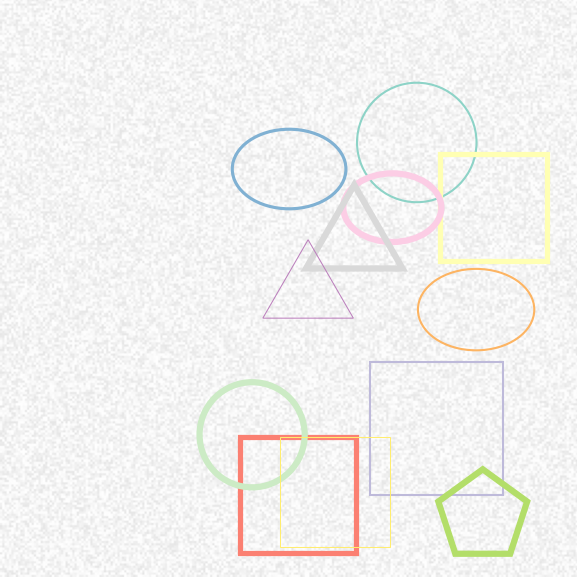[{"shape": "circle", "thickness": 1, "radius": 0.52, "center": [0.722, 0.752]}, {"shape": "square", "thickness": 2.5, "radius": 0.46, "center": [0.855, 0.64]}, {"shape": "square", "thickness": 1, "radius": 0.58, "center": [0.756, 0.258]}, {"shape": "square", "thickness": 2.5, "radius": 0.5, "center": [0.516, 0.142]}, {"shape": "oval", "thickness": 1.5, "radius": 0.49, "center": [0.501, 0.706]}, {"shape": "oval", "thickness": 1, "radius": 0.5, "center": [0.824, 0.463]}, {"shape": "pentagon", "thickness": 3, "radius": 0.4, "center": [0.836, 0.106]}, {"shape": "oval", "thickness": 3, "radius": 0.42, "center": [0.679, 0.64]}, {"shape": "triangle", "thickness": 3, "radius": 0.48, "center": [0.613, 0.583]}, {"shape": "triangle", "thickness": 0.5, "radius": 0.45, "center": [0.534, 0.493]}, {"shape": "circle", "thickness": 3, "radius": 0.46, "center": [0.437, 0.246]}, {"shape": "square", "thickness": 0.5, "radius": 0.48, "center": [0.581, 0.147]}]